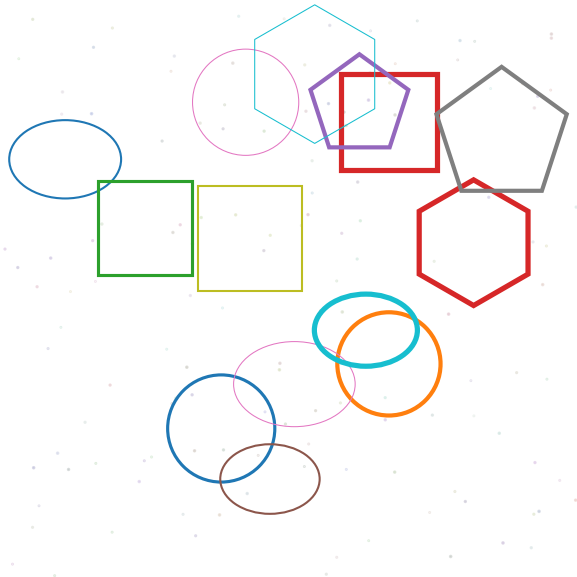[{"shape": "circle", "thickness": 1.5, "radius": 0.46, "center": [0.383, 0.257]}, {"shape": "oval", "thickness": 1, "radius": 0.48, "center": [0.113, 0.723]}, {"shape": "circle", "thickness": 2, "radius": 0.45, "center": [0.673, 0.369]}, {"shape": "square", "thickness": 1.5, "radius": 0.4, "center": [0.251, 0.604]}, {"shape": "square", "thickness": 2.5, "radius": 0.42, "center": [0.674, 0.788]}, {"shape": "hexagon", "thickness": 2.5, "radius": 0.54, "center": [0.82, 0.579]}, {"shape": "pentagon", "thickness": 2, "radius": 0.45, "center": [0.622, 0.816]}, {"shape": "oval", "thickness": 1, "radius": 0.43, "center": [0.467, 0.17]}, {"shape": "oval", "thickness": 0.5, "radius": 0.53, "center": [0.51, 0.334]}, {"shape": "circle", "thickness": 0.5, "radius": 0.46, "center": [0.425, 0.822]}, {"shape": "pentagon", "thickness": 2, "radius": 0.59, "center": [0.869, 0.765]}, {"shape": "square", "thickness": 1, "radius": 0.45, "center": [0.433, 0.586]}, {"shape": "hexagon", "thickness": 0.5, "radius": 0.6, "center": [0.545, 0.871]}, {"shape": "oval", "thickness": 2.5, "radius": 0.45, "center": [0.634, 0.427]}]